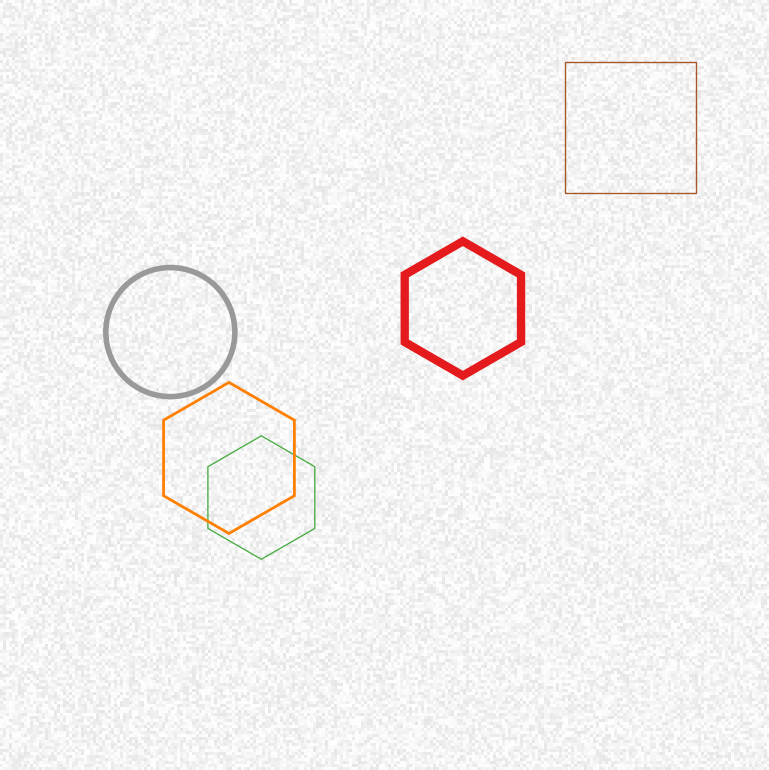[{"shape": "hexagon", "thickness": 3, "radius": 0.44, "center": [0.601, 0.599]}, {"shape": "hexagon", "thickness": 0.5, "radius": 0.4, "center": [0.339, 0.354]}, {"shape": "hexagon", "thickness": 1, "radius": 0.49, "center": [0.297, 0.405]}, {"shape": "square", "thickness": 0.5, "radius": 0.43, "center": [0.819, 0.834]}, {"shape": "circle", "thickness": 2, "radius": 0.42, "center": [0.221, 0.569]}]